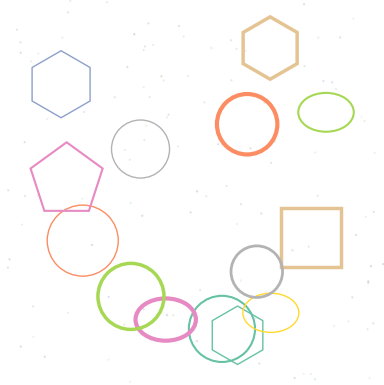[{"shape": "hexagon", "thickness": 1, "radius": 0.38, "center": [0.617, 0.129]}, {"shape": "circle", "thickness": 1.5, "radius": 0.43, "center": [0.576, 0.146]}, {"shape": "circle", "thickness": 1, "radius": 0.46, "center": [0.215, 0.375]}, {"shape": "circle", "thickness": 3, "radius": 0.39, "center": [0.642, 0.677]}, {"shape": "hexagon", "thickness": 1, "radius": 0.43, "center": [0.159, 0.781]}, {"shape": "oval", "thickness": 3, "radius": 0.39, "center": [0.43, 0.17]}, {"shape": "pentagon", "thickness": 1.5, "radius": 0.49, "center": [0.173, 0.532]}, {"shape": "oval", "thickness": 1.5, "radius": 0.36, "center": [0.847, 0.708]}, {"shape": "circle", "thickness": 2.5, "radius": 0.43, "center": [0.34, 0.23]}, {"shape": "oval", "thickness": 1, "radius": 0.36, "center": [0.704, 0.187]}, {"shape": "square", "thickness": 2.5, "radius": 0.39, "center": [0.808, 0.383]}, {"shape": "hexagon", "thickness": 2.5, "radius": 0.41, "center": [0.702, 0.875]}, {"shape": "circle", "thickness": 1, "radius": 0.38, "center": [0.365, 0.613]}, {"shape": "circle", "thickness": 2, "radius": 0.33, "center": [0.667, 0.294]}]